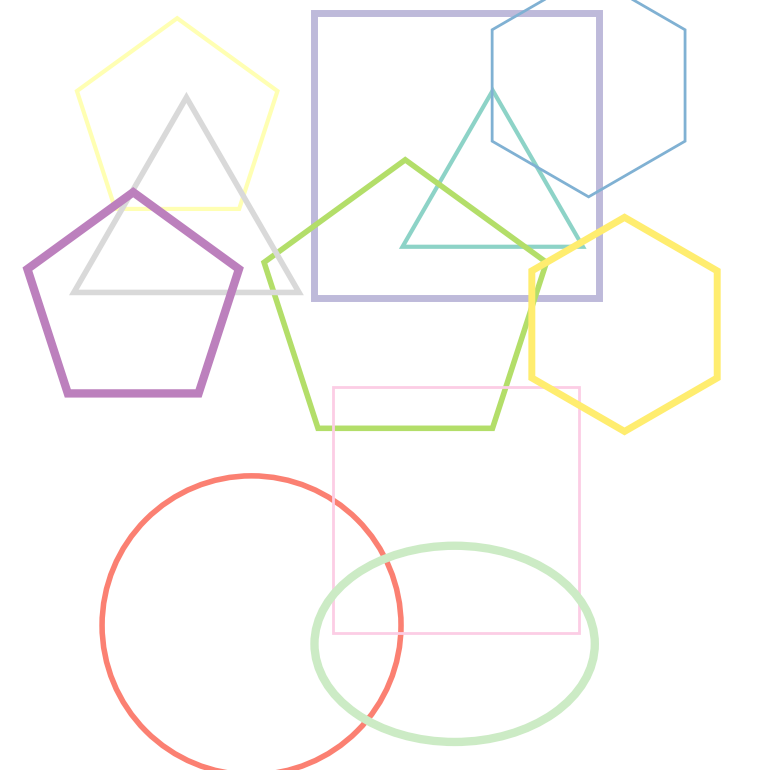[{"shape": "triangle", "thickness": 1.5, "radius": 0.68, "center": [0.64, 0.747]}, {"shape": "pentagon", "thickness": 1.5, "radius": 0.68, "center": [0.23, 0.839]}, {"shape": "square", "thickness": 2.5, "radius": 0.92, "center": [0.593, 0.798]}, {"shape": "circle", "thickness": 2, "radius": 0.97, "center": [0.327, 0.188]}, {"shape": "hexagon", "thickness": 1, "radius": 0.72, "center": [0.764, 0.889]}, {"shape": "pentagon", "thickness": 2, "radius": 0.96, "center": [0.526, 0.6]}, {"shape": "square", "thickness": 1, "radius": 0.8, "center": [0.592, 0.337]}, {"shape": "triangle", "thickness": 2, "radius": 0.84, "center": [0.242, 0.705]}, {"shape": "pentagon", "thickness": 3, "radius": 0.72, "center": [0.173, 0.606]}, {"shape": "oval", "thickness": 3, "radius": 0.91, "center": [0.59, 0.164]}, {"shape": "hexagon", "thickness": 2.5, "radius": 0.7, "center": [0.811, 0.579]}]